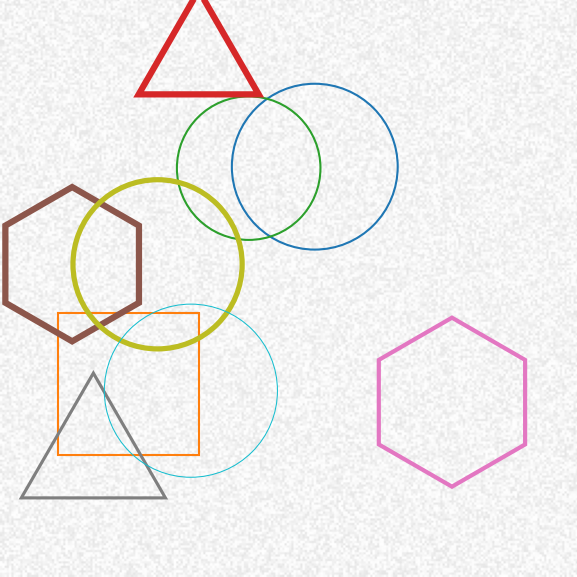[{"shape": "circle", "thickness": 1, "radius": 0.72, "center": [0.545, 0.711]}, {"shape": "square", "thickness": 1, "radius": 0.61, "center": [0.223, 0.334]}, {"shape": "circle", "thickness": 1, "radius": 0.62, "center": [0.431, 0.708]}, {"shape": "triangle", "thickness": 3, "radius": 0.6, "center": [0.344, 0.896]}, {"shape": "hexagon", "thickness": 3, "radius": 0.67, "center": [0.125, 0.542]}, {"shape": "hexagon", "thickness": 2, "radius": 0.73, "center": [0.783, 0.303]}, {"shape": "triangle", "thickness": 1.5, "radius": 0.72, "center": [0.162, 0.209]}, {"shape": "circle", "thickness": 2.5, "radius": 0.73, "center": [0.273, 0.541]}, {"shape": "circle", "thickness": 0.5, "radius": 0.75, "center": [0.331, 0.323]}]